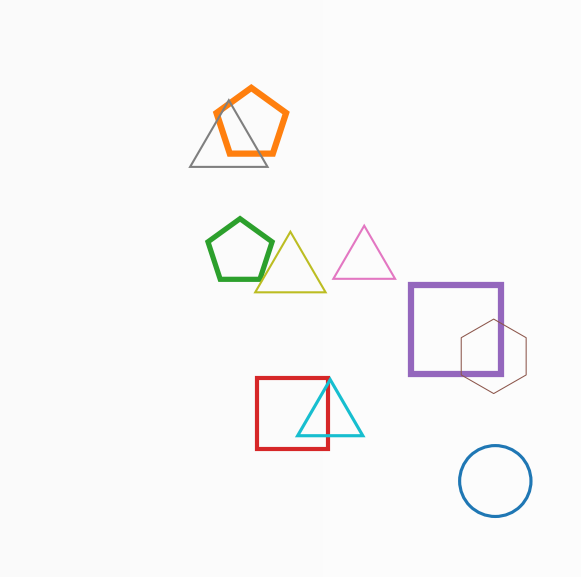[{"shape": "circle", "thickness": 1.5, "radius": 0.31, "center": [0.852, 0.166]}, {"shape": "pentagon", "thickness": 3, "radius": 0.31, "center": [0.432, 0.784]}, {"shape": "pentagon", "thickness": 2.5, "radius": 0.29, "center": [0.413, 0.562]}, {"shape": "square", "thickness": 2, "radius": 0.31, "center": [0.503, 0.283]}, {"shape": "square", "thickness": 3, "radius": 0.39, "center": [0.785, 0.429]}, {"shape": "hexagon", "thickness": 0.5, "radius": 0.32, "center": [0.849, 0.382]}, {"shape": "triangle", "thickness": 1, "radius": 0.31, "center": [0.627, 0.547]}, {"shape": "triangle", "thickness": 1, "radius": 0.38, "center": [0.394, 0.749]}, {"shape": "triangle", "thickness": 1, "radius": 0.35, "center": [0.5, 0.528]}, {"shape": "triangle", "thickness": 1.5, "radius": 0.32, "center": [0.568, 0.277]}]